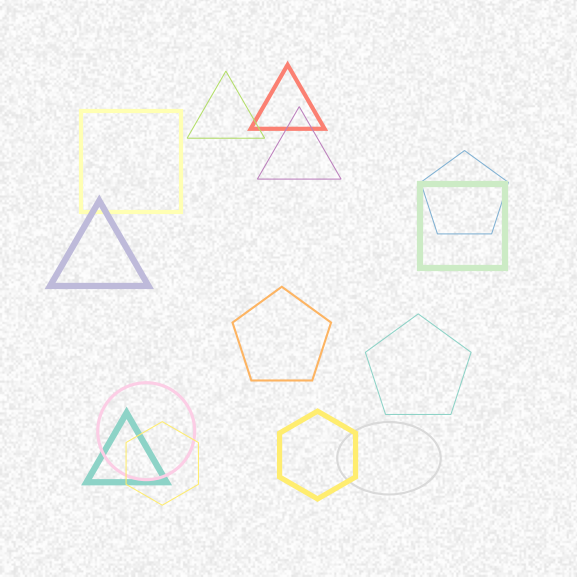[{"shape": "pentagon", "thickness": 0.5, "radius": 0.48, "center": [0.724, 0.359]}, {"shape": "triangle", "thickness": 3, "radius": 0.4, "center": [0.219, 0.204]}, {"shape": "square", "thickness": 2, "radius": 0.44, "center": [0.227, 0.719]}, {"shape": "triangle", "thickness": 3, "radius": 0.49, "center": [0.172, 0.553]}, {"shape": "triangle", "thickness": 2, "radius": 0.37, "center": [0.498, 0.813]}, {"shape": "pentagon", "thickness": 0.5, "radius": 0.4, "center": [0.804, 0.659]}, {"shape": "pentagon", "thickness": 1, "radius": 0.45, "center": [0.488, 0.413]}, {"shape": "triangle", "thickness": 0.5, "radius": 0.39, "center": [0.391, 0.799]}, {"shape": "circle", "thickness": 1.5, "radius": 0.42, "center": [0.253, 0.252]}, {"shape": "oval", "thickness": 1, "radius": 0.45, "center": [0.674, 0.206]}, {"shape": "triangle", "thickness": 0.5, "radius": 0.42, "center": [0.518, 0.731]}, {"shape": "square", "thickness": 3, "radius": 0.37, "center": [0.801, 0.608]}, {"shape": "hexagon", "thickness": 2.5, "radius": 0.38, "center": [0.55, 0.211]}, {"shape": "hexagon", "thickness": 0.5, "radius": 0.36, "center": [0.281, 0.197]}]